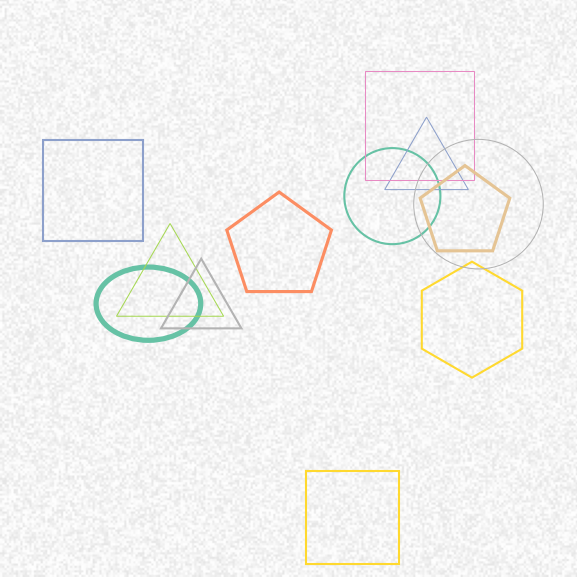[{"shape": "oval", "thickness": 2.5, "radius": 0.45, "center": [0.257, 0.473]}, {"shape": "circle", "thickness": 1, "radius": 0.42, "center": [0.679, 0.66]}, {"shape": "pentagon", "thickness": 1.5, "radius": 0.48, "center": [0.483, 0.571]}, {"shape": "triangle", "thickness": 0.5, "radius": 0.42, "center": [0.739, 0.713]}, {"shape": "square", "thickness": 1, "radius": 0.43, "center": [0.161, 0.669]}, {"shape": "square", "thickness": 0.5, "radius": 0.47, "center": [0.726, 0.782]}, {"shape": "triangle", "thickness": 0.5, "radius": 0.54, "center": [0.294, 0.505]}, {"shape": "hexagon", "thickness": 1, "radius": 0.5, "center": [0.817, 0.446]}, {"shape": "square", "thickness": 1, "radius": 0.4, "center": [0.61, 0.104]}, {"shape": "pentagon", "thickness": 1.5, "radius": 0.41, "center": [0.805, 0.631]}, {"shape": "circle", "thickness": 0.5, "radius": 0.56, "center": [0.829, 0.646]}, {"shape": "triangle", "thickness": 1, "radius": 0.4, "center": [0.348, 0.471]}]